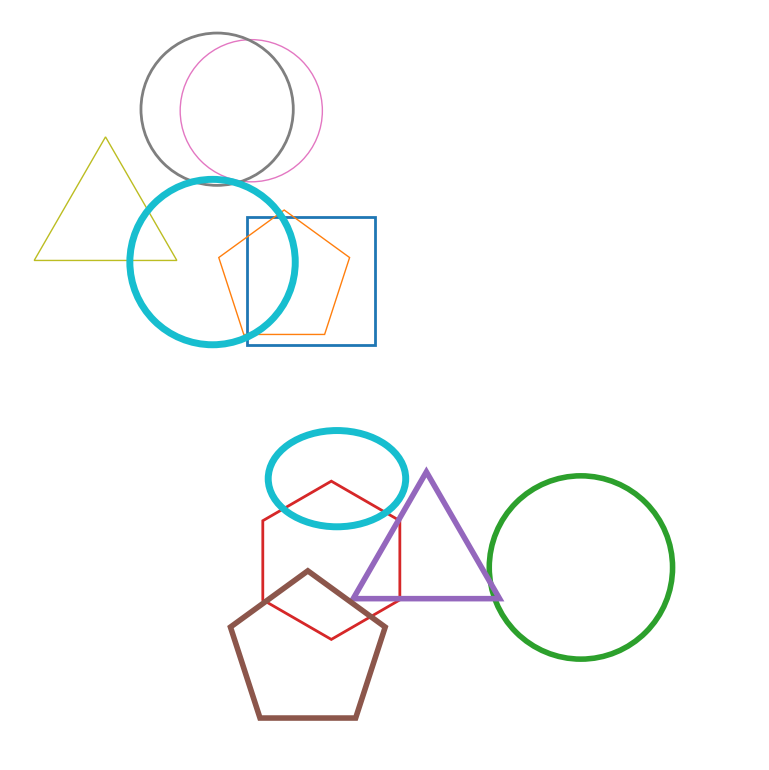[{"shape": "square", "thickness": 1, "radius": 0.41, "center": [0.404, 0.635]}, {"shape": "pentagon", "thickness": 0.5, "radius": 0.45, "center": [0.369, 0.638]}, {"shape": "circle", "thickness": 2, "radius": 0.6, "center": [0.754, 0.263]}, {"shape": "hexagon", "thickness": 1, "radius": 0.51, "center": [0.43, 0.272]}, {"shape": "triangle", "thickness": 2, "radius": 0.55, "center": [0.554, 0.277]}, {"shape": "pentagon", "thickness": 2, "radius": 0.53, "center": [0.4, 0.153]}, {"shape": "circle", "thickness": 0.5, "radius": 0.46, "center": [0.326, 0.856]}, {"shape": "circle", "thickness": 1, "radius": 0.49, "center": [0.282, 0.858]}, {"shape": "triangle", "thickness": 0.5, "radius": 0.53, "center": [0.137, 0.715]}, {"shape": "circle", "thickness": 2.5, "radius": 0.54, "center": [0.276, 0.66]}, {"shape": "oval", "thickness": 2.5, "radius": 0.45, "center": [0.438, 0.378]}]